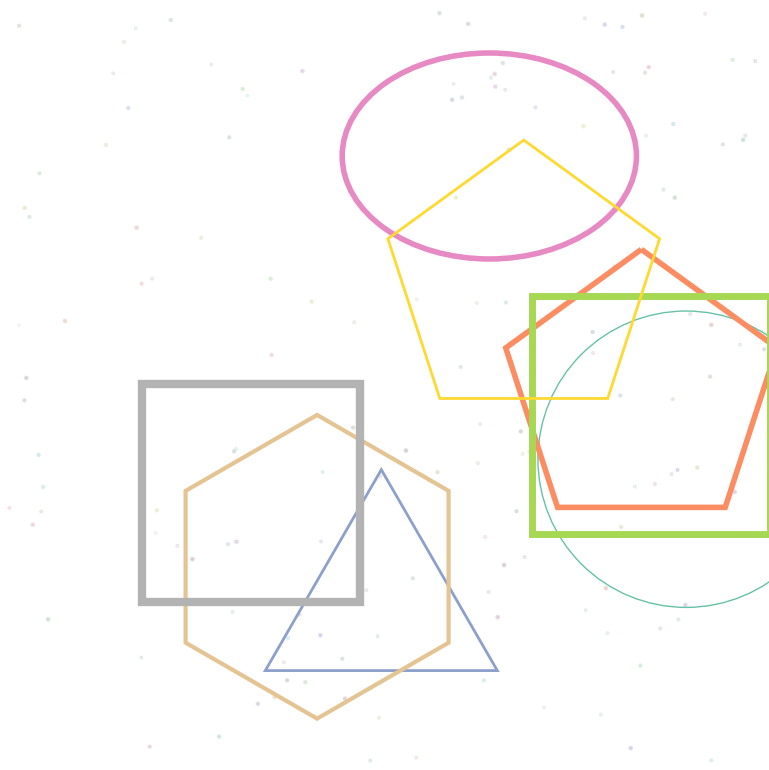[{"shape": "circle", "thickness": 0.5, "radius": 0.96, "center": [0.891, 0.404]}, {"shape": "pentagon", "thickness": 2, "radius": 0.93, "center": [0.833, 0.491]}, {"shape": "triangle", "thickness": 1, "radius": 0.87, "center": [0.495, 0.216]}, {"shape": "oval", "thickness": 2, "radius": 0.96, "center": [0.635, 0.797]}, {"shape": "square", "thickness": 2.5, "radius": 0.77, "center": [0.845, 0.461]}, {"shape": "pentagon", "thickness": 1, "radius": 0.93, "center": [0.68, 0.633]}, {"shape": "hexagon", "thickness": 1.5, "radius": 0.99, "center": [0.412, 0.264]}, {"shape": "square", "thickness": 3, "radius": 0.71, "center": [0.325, 0.36]}]